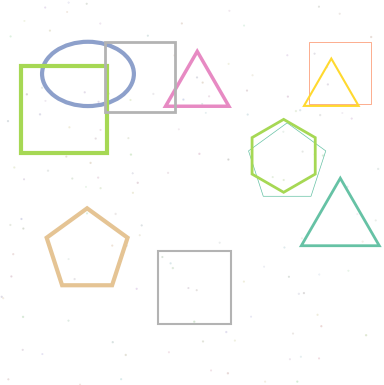[{"shape": "triangle", "thickness": 2, "radius": 0.58, "center": [0.884, 0.42]}, {"shape": "pentagon", "thickness": 0.5, "radius": 0.53, "center": [0.746, 0.575]}, {"shape": "square", "thickness": 0.5, "radius": 0.4, "center": [0.884, 0.81]}, {"shape": "oval", "thickness": 3, "radius": 0.6, "center": [0.229, 0.808]}, {"shape": "triangle", "thickness": 2.5, "radius": 0.47, "center": [0.512, 0.772]}, {"shape": "hexagon", "thickness": 2, "radius": 0.47, "center": [0.737, 0.595]}, {"shape": "square", "thickness": 3, "radius": 0.56, "center": [0.166, 0.716]}, {"shape": "triangle", "thickness": 1.5, "radius": 0.41, "center": [0.861, 0.766]}, {"shape": "pentagon", "thickness": 3, "radius": 0.55, "center": [0.226, 0.348]}, {"shape": "square", "thickness": 1.5, "radius": 0.47, "center": [0.504, 0.252]}, {"shape": "square", "thickness": 2, "radius": 0.46, "center": [0.364, 0.799]}]